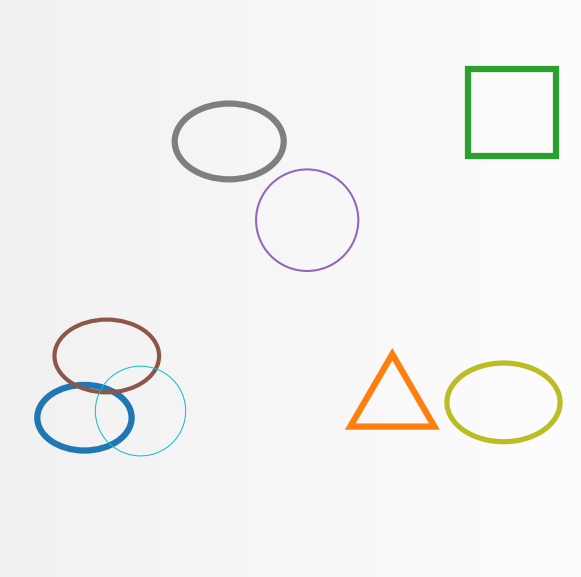[{"shape": "oval", "thickness": 3, "radius": 0.41, "center": [0.145, 0.276]}, {"shape": "triangle", "thickness": 3, "radius": 0.42, "center": [0.675, 0.302]}, {"shape": "square", "thickness": 3, "radius": 0.38, "center": [0.881, 0.804]}, {"shape": "circle", "thickness": 1, "radius": 0.44, "center": [0.529, 0.618]}, {"shape": "oval", "thickness": 2, "radius": 0.45, "center": [0.184, 0.383]}, {"shape": "oval", "thickness": 3, "radius": 0.47, "center": [0.394, 0.754]}, {"shape": "oval", "thickness": 2.5, "radius": 0.49, "center": [0.866, 0.302]}, {"shape": "circle", "thickness": 0.5, "radius": 0.39, "center": [0.242, 0.287]}]